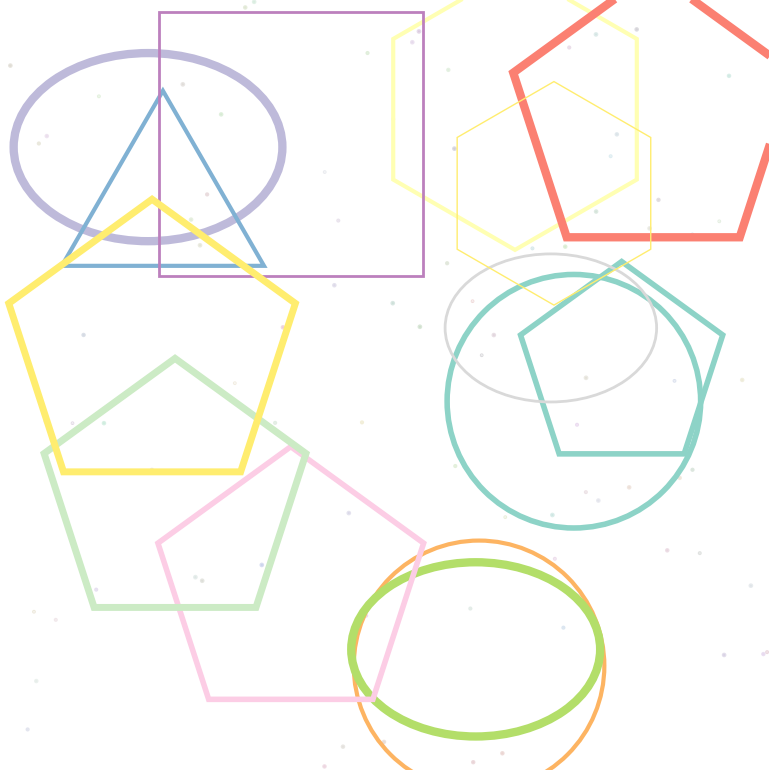[{"shape": "circle", "thickness": 2, "radius": 0.82, "center": [0.745, 0.479]}, {"shape": "pentagon", "thickness": 2, "radius": 0.69, "center": [0.807, 0.522]}, {"shape": "hexagon", "thickness": 1.5, "radius": 0.91, "center": [0.669, 0.858]}, {"shape": "oval", "thickness": 3, "radius": 0.87, "center": [0.192, 0.809]}, {"shape": "pentagon", "thickness": 3, "radius": 0.96, "center": [0.848, 0.846]}, {"shape": "triangle", "thickness": 1.5, "radius": 0.76, "center": [0.212, 0.731]}, {"shape": "circle", "thickness": 1.5, "radius": 0.81, "center": [0.622, 0.135]}, {"shape": "oval", "thickness": 3, "radius": 0.81, "center": [0.618, 0.157]}, {"shape": "pentagon", "thickness": 2, "radius": 0.91, "center": [0.378, 0.239]}, {"shape": "oval", "thickness": 1, "radius": 0.69, "center": [0.715, 0.574]}, {"shape": "square", "thickness": 1, "radius": 0.86, "center": [0.378, 0.813]}, {"shape": "pentagon", "thickness": 2.5, "radius": 0.89, "center": [0.227, 0.356]}, {"shape": "pentagon", "thickness": 2.5, "radius": 0.98, "center": [0.198, 0.546]}, {"shape": "hexagon", "thickness": 0.5, "radius": 0.73, "center": [0.719, 0.749]}]